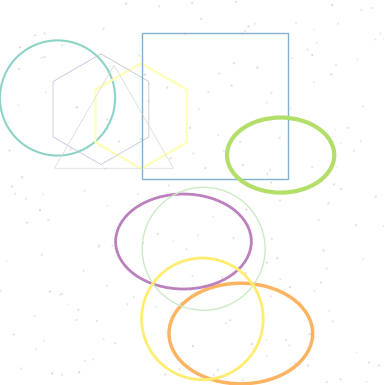[{"shape": "circle", "thickness": 1.5, "radius": 0.75, "center": [0.149, 0.745]}, {"shape": "hexagon", "thickness": 1.5, "radius": 0.68, "center": [0.366, 0.699]}, {"shape": "hexagon", "thickness": 0.5, "radius": 0.72, "center": [0.262, 0.716]}, {"shape": "square", "thickness": 1, "radius": 0.95, "center": [0.558, 0.724]}, {"shape": "oval", "thickness": 2.5, "radius": 0.93, "center": [0.625, 0.134]}, {"shape": "oval", "thickness": 3, "radius": 0.7, "center": [0.729, 0.597]}, {"shape": "triangle", "thickness": 0.5, "radius": 0.89, "center": [0.296, 0.652]}, {"shape": "oval", "thickness": 2, "radius": 0.88, "center": [0.477, 0.373]}, {"shape": "circle", "thickness": 1, "radius": 0.8, "center": [0.529, 0.354]}, {"shape": "circle", "thickness": 2, "radius": 0.79, "center": [0.526, 0.172]}]